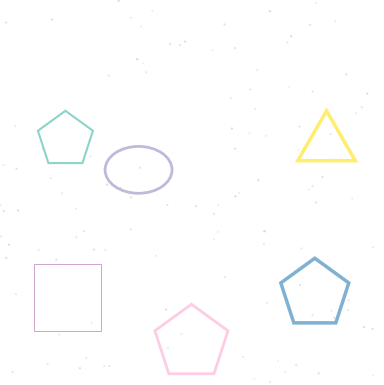[{"shape": "pentagon", "thickness": 1.5, "radius": 0.38, "center": [0.17, 0.637]}, {"shape": "oval", "thickness": 2, "radius": 0.43, "center": [0.36, 0.559]}, {"shape": "pentagon", "thickness": 2.5, "radius": 0.46, "center": [0.818, 0.236]}, {"shape": "pentagon", "thickness": 2, "radius": 0.5, "center": [0.497, 0.11]}, {"shape": "square", "thickness": 0.5, "radius": 0.44, "center": [0.176, 0.226]}, {"shape": "triangle", "thickness": 2.5, "radius": 0.43, "center": [0.848, 0.626]}]